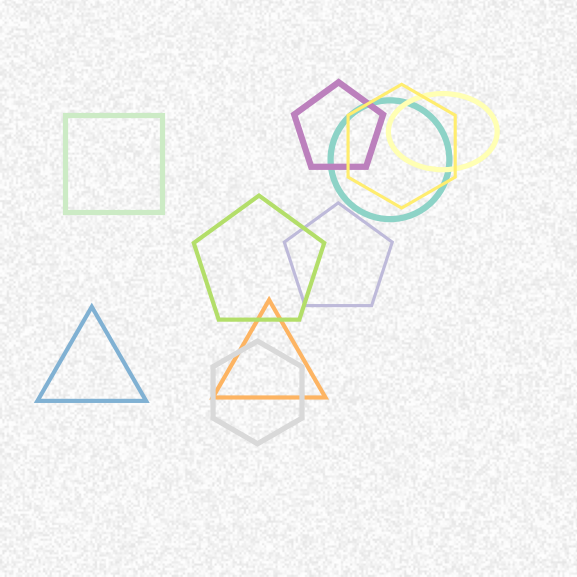[{"shape": "circle", "thickness": 3, "radius": 0.51, "center": [0.675, 0.723]}, {"shape": "oval", "thickness": 2.5, "radius": 0.47, "center": [0.767, 0.771]}, {"shape": "pentagon", "thickness": 1.5, "radius": 0.49, "center": [0.586, 0.549]}, {"shape": "triangle", "thickness": 2, "radius": 0.54, "center": [0.159, 0.359]}, {"shape": "triangle", "thickness": 2, "radius": 0.56, "center": [0.466, 0.367]}, {"shape": "pentagon", "thickness": 2, "radius": 0.59, "center": [0.448, 0.542]}, {"shape": "hexagon", "thickness": 2.5, "radius": 0.44, "center": [0.446, 0.32]}, {"shape": "pentagon", "thickness": 3, "radius": 0.4, "center": [0.586, 0.776]}, {"shape": "square", "thickness": 2.5, "radius": 0.42, "center": [0.197, 0.715]}, {"shape": "hexagon", "thickness": 1.5, "radius": 0.54, "center": [0.695, 0.746]}]